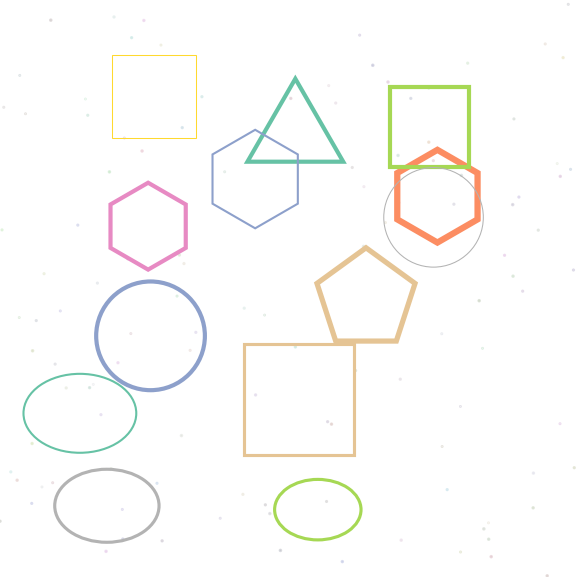[{"shape": "triangle", "thickness": 2, "radius": 0.48, "center": [0.511, 0.767]}, {"shape": "oval", "thickness": 1, "radius": 0.49, "center": [0.138, 0.283]}, {"shape": "hexagon", "thickness": 3, "radius": 0.4, "center": [0.757, 0.659]}, {"shape": "hexagon", "thickness": 1, "radius": 0.43, "center": [0.442, 0.689]}, {"shape": "circle", "thickness": 2, "radius": 0.47, "center": [0.261, 0.418]}, {"shape": "hexagon", "thickness": 2, "radius": 0.38, "center": [0.256, 0.607]}, {"shape": "square", "thickness": 2, "radius": 0.34, "center": [0.744, 0.779]}, {"shape": "oval", "thickness": 1.5, "radius": 0.37, "center": [0.55, 0.117]}, {"shape": "square", "thickness": 0.5, "radius": 0.36, "center": [0.267, 0.832]}, {"shape": "pentagon", "thickness": 2.5, "radius": 0.45, "center": [0.634, 0.481]}, {"shape": "square", "thickness": 1.5, "radius": 0.48, "center": [0.518, 0.307]}, {"shape": "oval", "thickness": 1.5, "radius": 0.45, "center": [0.185, 0.123]}, {"shape": "circle", "thickness": 0.5, "radius": 0.43, "center": [0.751, 0.623]}]